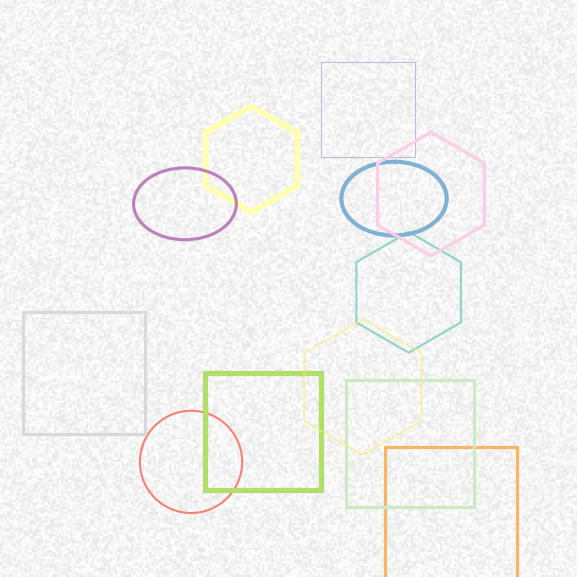[{"shape": "hexagon", "thickness": 1, "radius": 0.52, "center": [0.708, 0.493]}, {"shape": "hexagon", "thickness": 3, "radius": 0.46, "center": [0.435, 0.724]}, {"shape": "square", "thickness": 0.5, "radius": 0.41, "center": [0.637, 0.81]}, {"shape": "circle", "thickness": 1, "radius": 0.44, "center": [0.331, 0.199]}, {"shape": "oval", "thickness": 2, "radius": 0.46, "center": [0.682, 0.655]}, {"shape": "square", "thickness": 1.5, "radius": 0.57, "center": [0.781, 0.111]}, {"shape": "square", "thickness": 2.5, "radius": 0.51, "center": [0.456, 0.252]}, {"shape": "hexagon", "thickness": 1.5, "radius": 0.53, "center": [0.746, 0.663]}, {"shape": "square", "thickness": 1.5, "radius": 0.52, "center": [0.145, 0.353]}, {"shape": "oval", "thickness": 1.5, "radius": 0.44, "center": [0.32, 0.646]}, {"shape": "square", "thickness": 1.5, "radius": 0.55, "center": [0.71, 0.231]}, {"shape": "hexagon", "thickness": 0.5, "radius": 0.59, "center": [0.628, 0.329]}]